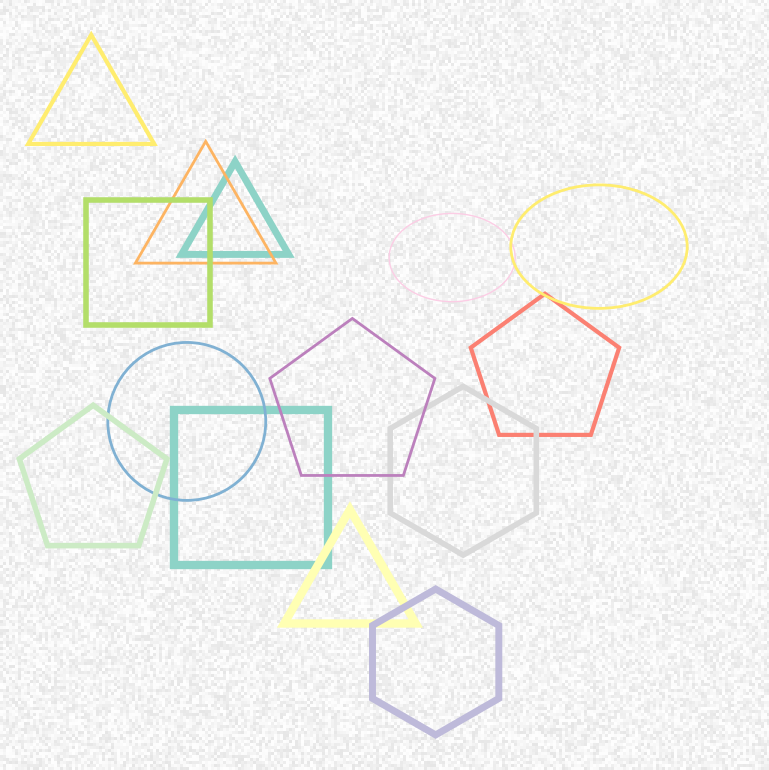[{"shape": "square", "thickness": 3, "radius": 0.5, "center": [0.326, 0.367]}, {"shape": "triangle", "thickness": 2.5, "radius": 0.4, "center": [0.305, 0.71]}, {"shape": "triangle", "thickness": 3, "radius": 0.49, "center": [0.454, 0.24]}, {"shape": "hexagon", "thickness": 2.5, "radius": 0.47, "center": [0.566, 0.14]}, {"shape": "pentagon", "thickness": 1.5, "radius": 0.51, "center": [0.708, 0.517]}, {"shape": "circle", "thickness": 1, "radius": 0.51, "center": [0.243, 0.453]}, {"shape": "triangle", "thickness": 1, "radius": 0.53, "center": [0.267, 0.711]}, {"shape": "square", "thickness": 2, "radius": 0.41, "center": [0.192, 0.659]}, {"shape": "oval", "thickness": 0.5, "radius": 0.41, "center": [0.587, 0.666]}, {"shape": "hexagon", "thickness": 2, "radius": 0.55, "center": [0.602, 0.389]}, {"shape": "pentagon", "thickness": 1, "radius": 0.56, "center": [0.458, 0.474]}, {"shape": "pentagon", "thickness": 2, "radius": 0.5, "center": [0.121, 0.373]}, {"shape": "oval", "thickness": 1, "radius": 0.57, "center": [0.778, 0.68]}, {"shape": "triangle", "thickness": 1.5, "radius": 0.47, "center": [0.118, 0.86]}]